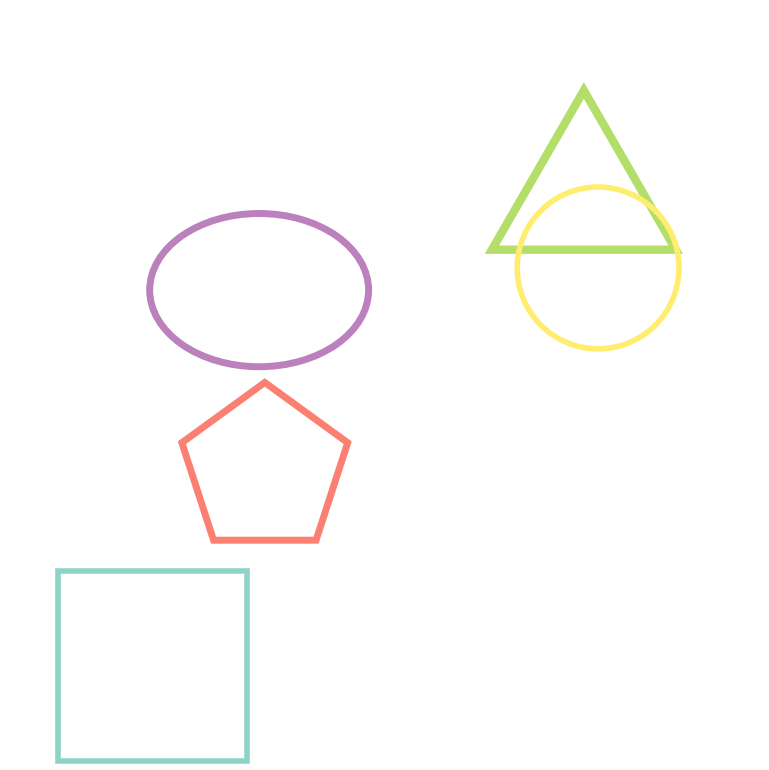[{"shape": "square", "thickness": 2, "radius": 0.61, "center": [0.198, 0.135]}, {"shape": "pentagon", "thickness": 2.5, "radius": 0.57, "center": [0.344, 0.39]}, {"shape": "triangle", "thickness": 3, "radius": 0.69, "center": [0.758, 0.745]}, {"shape": "oval", "thickness": 2.5, "radius": 0.71, "center": [0.337, 0.623]}, {"shape": "circle", "thickness": 2, "radius": 0.53, "center": [0.777, 0.652]}]